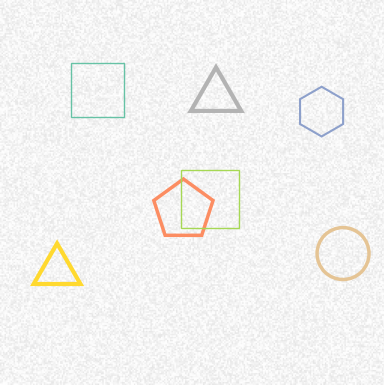[{"shape": "square", "thickness": 1, "radius": 0.35, "center": [0.253, 0.766]}, {"shape": "pentagon", "thickness": 2.5, "radius": 0.4, "center": [0.476, 0.454]}, {"shape": "hexagon", "thickness": 1.5, "radius": 0.32, "center": [0.835, 0.71]}, {"shape": "square", "thickness": 1, "radius": 0.37, "center": [0.546, 0.483]}, {"shape": "triangle", "thickness": 3, "radius": 0.35, "center": [0.148, 0.297]}, {"shape": "circle", "thickness": 2.5, "radius": 0.34, "center": [0.891, 0.341]}, {"shape": "triangle", "thickness": 3, "radius": 0.38, "center": [0.561, 0.75]}]